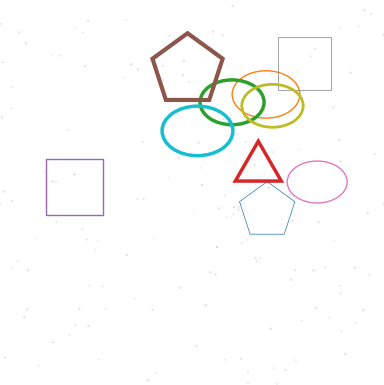[{"shape": "pentagon", "thickness": 0.5, "radius": 0.38, "center": [0.694, 0.453]}, {"shape": "oval", "thickness": 1, "radius": 0.44, "center": [0.691, 0.755]}, {"shape": "oval", "thickness": 2.5, "radius": 0.42, "center": [0.603, 0.734]}, {"shape": "triangle", "thickness": 2.5, "radius": 0.34, "center": [0.671, 0.564]}, {"shape": "square", "thickness": 1, "radius": 0.37, "center": [0.194, 0.515]}, {"shape": "pentagon", "thickness": 3, "radius": 0.48, "center": [0.487, 0.818]}, {"shape": "oval", "thickness": 1, "radius": 0.39, "center": [0.824, 0.527]}, {"shape": "square", "thickness": 0.5, "radius": 0.34, "center": [0.791, 0.835]}, {"shape": "oval", "thickness": 2, "radius": 0.4, "center": [0.708, 0.725]}, {"shape": "oval", "thickness": 2.5, "radius": 0.46, "center": [0.513, 0.66]}]